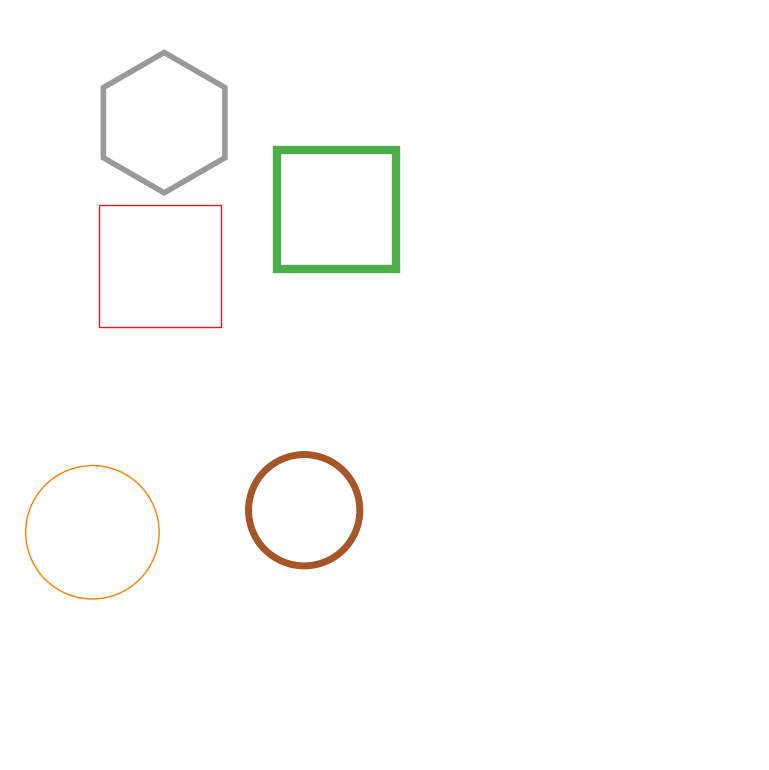[{"shape": "square", "thickness": 0.5, "radius": 0.4, "center": [0.208, 0.654]}, {"shape": "square", "thickness": 3, "radius": 0.39, "center": [0.437, 0.728]}, {"shape": "circle", "thickness": 0.5, "radius": 0.43, "center": [0.12, 0.309]}, {"shape": "circle", "thickness": 2.5, "radius": 0.36, "center": [0.395, 0.337]}, {"shape": "hexagon", "thickness": 2, "radius": 0.46, "center": [0.213, 0.841]}]